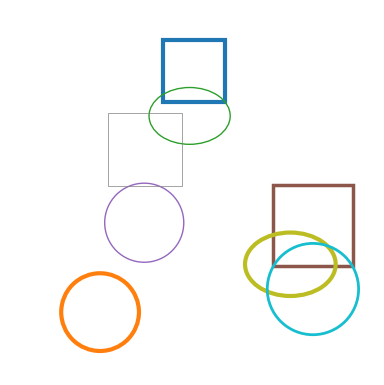[{"shape": "square", "thickness": 3, "radius": 0.4, "center": [0.504, 0.815]}, {"shape": "circle", "thickness": 3, "radius": 0.5, "center": [0.26, 0.189]}, {"shape": "oval", "thickness": 1, "radius": 0.53, "center": [0.493, 0.699]}, {"shape": "circle", "thickness": 1, "radius": 0.51, "center": [0.375, 0.421]}, {"shape": "square", "thickness": 2.5, "radius": 0.52, "center": [0.813, 0.414]}, {"shape": "square", "thickness": 0.5, "radius": 0.48, "center": [0.377, 0.611]}, {"shape": "oval", "thickness": 3, "radius": 0.59, "center": [0.754, 0.314]}, {"shape": "circle", "thickness": 2, "radius": 0.59, "center": [0.813, 0.249]}]